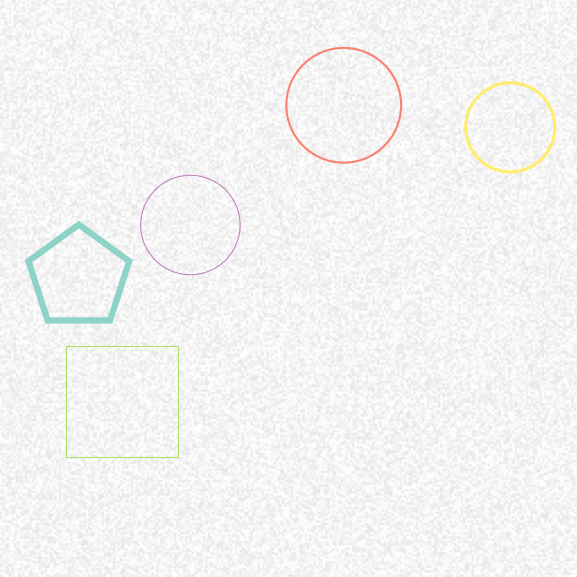[{"shape": "pentagon", "thickness": 3, "radius": 0.46, "center": [0.137, 0.519]}, {"shape": "circle", "thickness": 1, "radius": 0.5, "center": [0.595, 0.817]}, {"shape": "square", "thickness": 0.5, "radius": 0.48, "center": [0.211, 0.304]}, {"shape": "circle", "thickness": 0.5, "radius": 0.43, "center": [0.33, 0.61]}, {"shape": "circle", "thickness": 1.5, "radius": 0.39, "center": [0.884, 0.779]}]